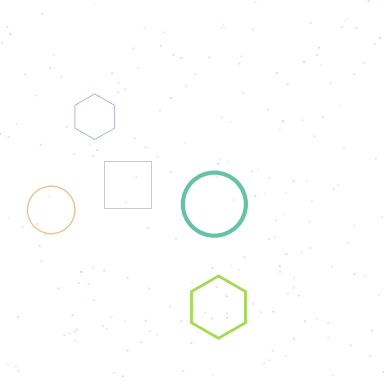[{"shape": "circle", "thickness": 3, "radius": 0.41, "center": [0.557, 0.47]}, {"shape": "hexagon", "thickness": 0.5, "radius": 0.3, "center": [0.246, 0.697]}, {"shape": "hexagon", "thickness": 2, "radius": 0.4, "center": [0.568, 0.202]}, {"shape": "circle", "thickness": 1, "radius": 0.31, "center": [0.133, 0.455]}, {"shape": "square", "thickness": 0.5, "radius": 0.3, "center": [0.332, 0.521]}]